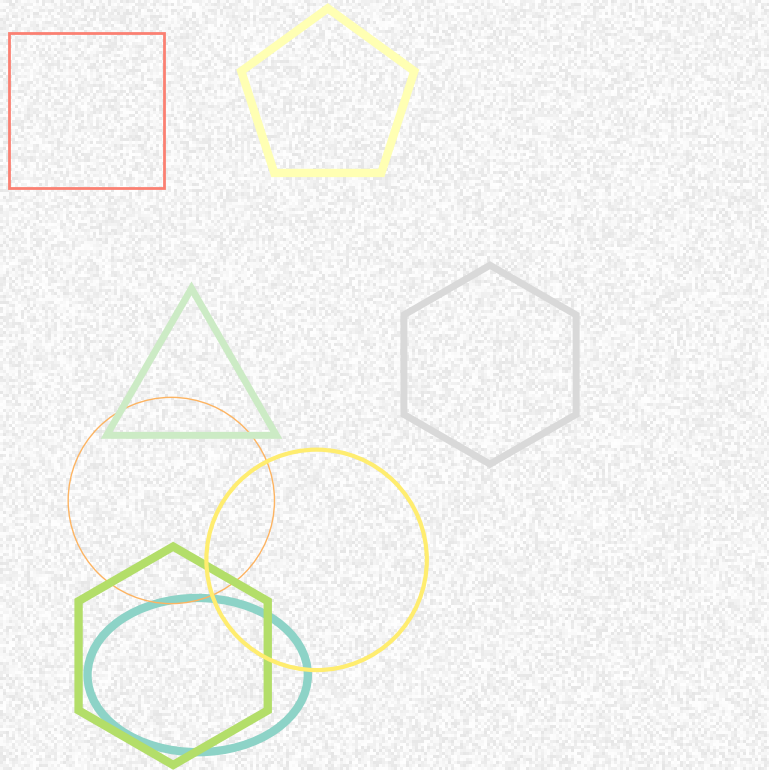[{"shape": "oval", "thickness": 3, "radius": 0.72, "center": [0.257, 0.123]}, {"shape": "pentagon", "thickness": 3, "radius": 0.59, "center": [0.426, 0.871]}, {"shape": "square", "thickness": 1, "radius": 0.5, "center": [0.112, 0.856]}, {"shape": "circle", "thickness": 0.5, "radius": 0.67, "center": [0.222, 0.35]}, {"shape": "hexagon", "thickness": 3, "radius": 0.71, "center": [0.225, 0.148]}, {"shape": "hexagon", "thickness": 2.5, "radius": 0.65, "center": [0.636, 0.526]}, {"shape": "triangle", "thickness": 2.5, "radius": 0.64, "center": [0.249, 0.498]}, {"shape": "circle", "thickness": 1.5, "radius": 0.72, "center": [0.411, 0.273]}]